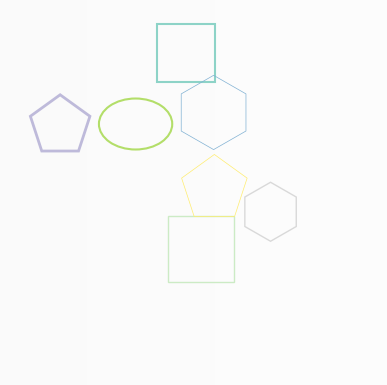[{"shape": "square", "thickness": 1.5, "radius": 0.38, "center": [0.48, 0.862]}, {"shape": "pentagon", "thickness": 2, "radius": 0.4, "center": [0.155, 0.673]}, {"shape": "hexagon", "thickness": 0.5, "radius": 0.48, "center": [0.551, 0.708]}, {"shape": "oval", "thickness": 1.5, "radius": 0.47, "center": [0.35, 0.678]}, {"shape": "hexagon", "thickness": 1, "radius": 0.38, "center": [0.698, 0.45]}, {"shape": "square", "thickness": 1, "radius": 0.43, "center": [0.519, 0.354]}, {"shape": "pentagon", "thickness": 0.5, "radius": 0.44, "center": [0.553, 0.51]}]